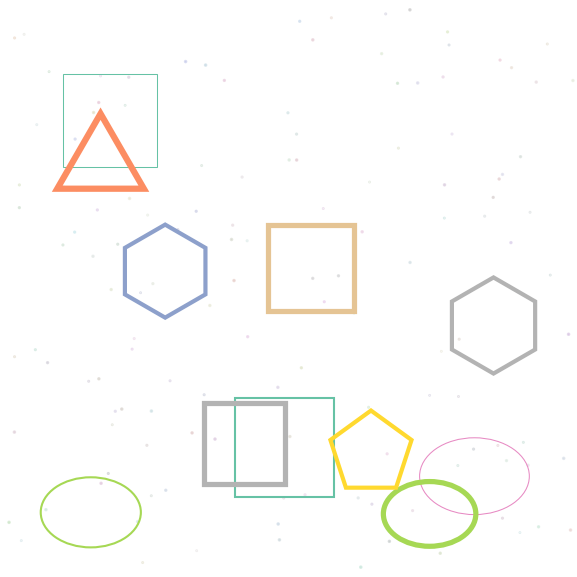[{"shape": "square", "thickness": 1, "radius": 0.43, "center": [0.493, 0.224]}, {"shape": "square", "thickness": 0.5, "radius": 0.4, "center": [0.191, 0.791]}, {"shape": "triangle", "thickness": 3, "radius": 0.43, "center": [0.174, 0.716]}, {"shape": "hexagon", "thickness": 2, "radius": 0.4, "center": [0.286, 0.53]}, {"shape": "oval", "thickness": 0.5, "radius": 0.48, "center": [0.822, 0.175]}, {"shape": "oval", "thickness": 1, "radius": 0.43, "center": [0.157, 0.112]}, {"shape": "oval", "thickness": 2.5, "radius": 0.4, "center": [0.744, 0.109]}, {"shape": "pentagon", "thickness": 2, "radius": 0.37, "center": [0.642, 0.214]}, {"shape": "square", "thickness": 2.5, "radius": 0.37, "center": [0.538, 0.535]}, {"shape": "square", "thickness": 2.5, "radius": 0.35, "center": [0.423, 0.231]}, {"shape": "hexagon", "thickness": 2, "radius": 0.42, "center": [0.855, 0.436]}]